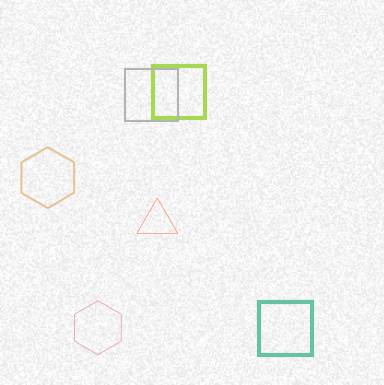[{"shape": "square", "thickness": 3, "radius": 0.34, "center": [0.742, 0.146]}, {"shape": "triangle", "thickness": 0.5, "radius": 0.31, "center": [0.409, 0.424]}, {"shape": "hexagon", "thickness": 0.5, "radius": 0.35, "center": [0.254, 0.149]}, {"shape": "square", "thickness": 3, "radius": 0.34, "center": [0.466, 0.76]}, {"shape": "hexagon", "thickness": 1.5, "radius": 0.4, "center": [0.124, 0.539]}, {"shape": "square", "thickness": 1.5, "radius": 0.34, "center": [0.393, 0.753]}]